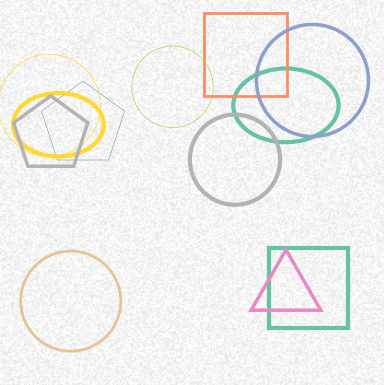[{"shape": "oval", "thickness": 3, "radius": 0.68, "center": [0.743, 0.726]}, {"shape": "square", "thickness": 3, "radius": 0.52, "center": [0.802, 0.252]}, {"shape": "square", "thickness": 2, "radius": 0.54, "center": [0.638, 0.859]}, {"shape": "pentagon", "thickness": 0.5, "radius": 0.57, "center": [0.216, 0.676]}, {"shape": "circle", "thickness": 2.5, "radius": 0.73, "center": [0.812, 0.791]}, {"shape": "triangle", "thickness": 2.5, "radius": 0.52, "center": [0.743, 0.247]}, {"shape": "circle", "thickness": 0.5, "radius": 0.53, "center": [0.448, 0.775]}, {"shape": "oval", "thickness": 3, "radius": 0.59, "center": [0.152, 0.676]}, {"shape": "circle", "thickness": 0.5, "radius": 0.66, "center": [0.128, 0.726]}, {"shape": "circle", "thickness": 2, "radius": 0.65, "center": [0.184, 0.218]}, {"shape": "pentagon", "thickness": 2.5, "radius": 0.51, "center": [0.132, 0.65]}, {"shape": "circle", "thickness": 3, "radius": 0.59, "center": [0.61, 0.585]}]